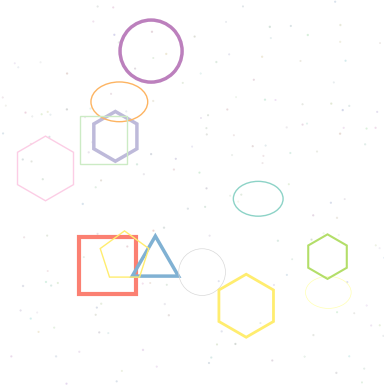[{"shape": "oval", "thickness": 1, "radius": 0.32, "center": [0.671, 0.484]}, {"shape": "oval", "thickness": 0.5, "radius": 0.3, "center": [0.853, 0.24]}, {"shape": "hexagon", "thickness": 2.5, "radius": 0.32, "center": [0.3, 0.646]}, {"shape": "square", "thickness": 3, "radius": 0.37, "center": [0.278, 0.311]}, {"shape": "triangle", "thickness": 2.5, "radius": 0.35, "center": [0.404, 0.317]}, {"shape": "oval", "thickness": 1, "radius": 0.37, "center": [0.31, 0.736]}, {"shape": "hexagon", "thickness": 1.5, "radius": 0.29, "center": [0.851, 0.333]}, {"shape": "hexagon", "thickness": 1, "radius": 0.42, "center": [0.118, 0.562]}, {"shape": "circle", "thickness": 0.5, "radius": 0.3, "center": [0.525, 0.293]}, {"shape": "circle", "thickness": 2.5, "radius": 0.4, "center": [0.392, 0.867]}, {"shape": "square", "thickness": 1, "radius": 0.31, "center": [0.269, 0.637]}, {"shape": "hexagon", "thickness": 2, "radius": 0.41, "center": [0.639, 0.206]}, {"shape": "pentagon", "thickness": 1, "radius": 0.33, "center": [0.323, 0.334]}]